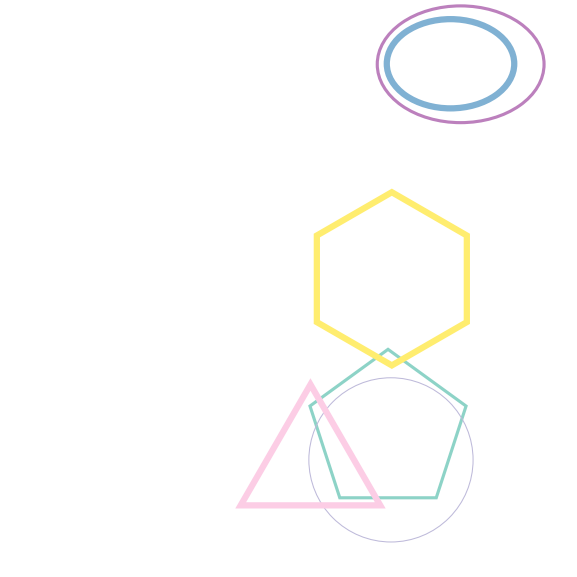[{"shape": "pentagon", "thickness": 1.5, "radius": 0.71, "center": [0.672, 0.252]}, {"shape": "circle", "thickness": 0.5, "radius": 0.71, "center": [0.677, 0.203]}, {"shape": "oval", "thickness": 3, "radius": 0.55, "center": [0.78, 0.889]}, {"shape": "triangle", "thickness": 3, "radius": 0.7, "center": [0.538, 0.194]}, {"shape": "oval", "thickness": 1.5, "radius": 0.72, "center": [0.798, 0.888]}, {"shape": "hexagon", "thickness": 3, "radius": 0.75, "center": [0.679, 0.516]}]